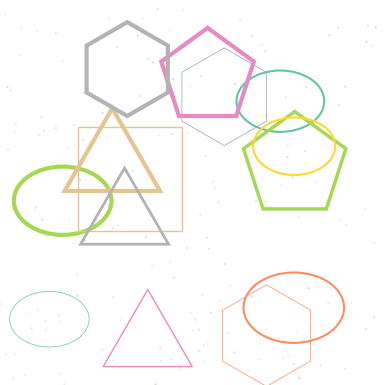[{"shape": "oval", "thickness": 1.5, "radius": 0.57, "center": [0.728, 0.737]}, {"shape": "oval", "thickness": 0.5, "radius": 0.52, "center": [0.128, 0.171]}, {"shape": "hexagon", "thickness": 0.5, "radius": 0.66, "center": [0.692, 0.128]}, {"shape": "oval", "thickness": 1.5, "radius": 0.65, "center": [0.763, 0.201]}, {"shape": "hexagon", "thickness": 0.5, "radius": 0.63, "center": [0.582, 0.749]}, {"shape": "triangle", "thickness": 1, "radius": 0.67, "center": [0.384, 0.114]}, {"shape": "pentagon", "thickness": 3, "radius": 0.63, "center": [0.539, 0.801]}, {"shape": "pentagon", "thickness": 2.5, "radius": 0.7, "center": [0.765, 0.57]}, {"shape": "oval", "thickness": 3, "radius": 0.63, "center": [0.163, 0.479]}, {"shape": "oval", "thickness": 1.5, "radius": 0.53, "center": [0.764, 0.62]}, {"shape": "square", "thickness": 1, "radius": 0.68, "center": [0.338, 0.534]}, {"shape": "triangle", "thickness": 3, "radius": 0.72, "center": [0.292, 0.576]}, {"shape": "triangle", "thickness": 2, "radius": 0.66, "center": [0.324, 0.432]}, {"shape": "hexagon", "thickness": 3, "radius": 0.61, "center": [0.331, 0.821]}]